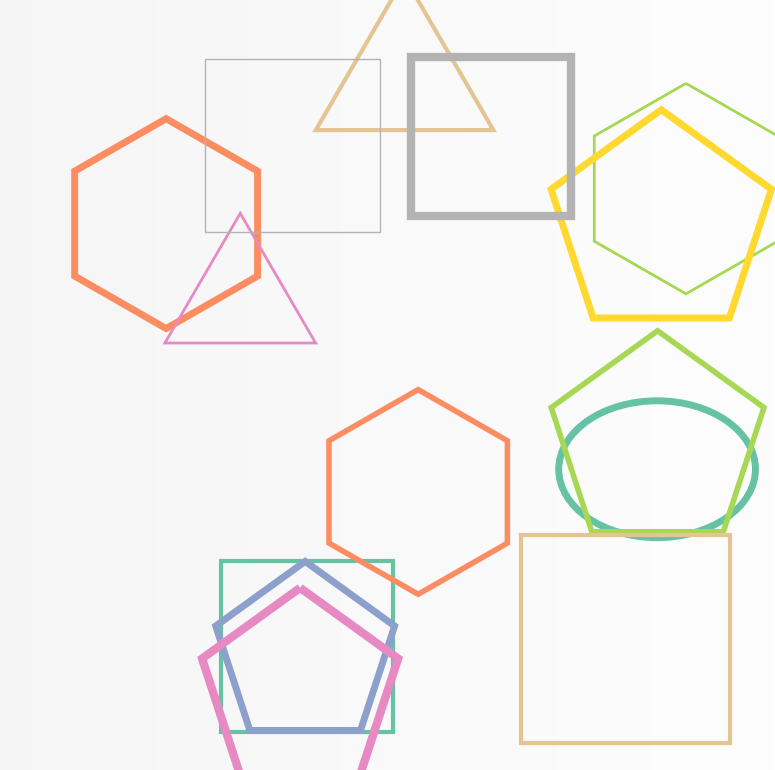[{"shape": "square", "thickness": 1.5, "radius": 0.56, "center": [0.396, 0.161]}, {"shape": "oval", "thickness": 2.5, "radius": 0.63, "center": [0.848, 0.391]}, {"shape": "hexagon", "thickness": 2, "radius": 0.66, "center": [0.54, 0.361]}, {"shape": "hexagon", "thickness": 2.5, "radius": 0.68, "center": [0.214, 0.71]}, {"shape": "pentagon", "thickness": 2.5, "radius": 0.61, "center": [0.394, 0.15]}, {"shape": "triangle", "thickness": 1, "radius": 0.56, "center": [0.31, 0.611]}, {"shape": "pentagon", "thickness": 3, "radius": 0.66, "center": [0.387, 0.104]}, {"shape": "hexagon", "thickness": 1, "radius": 0.68, "center": [0.885, 0.755]}, {"shape": "pentagon", "thickness": 2, "radius": 0.72, "center": [0.848, 0.426]}, {"shape": "pentagon", "thickness": 2.5, "radius": 0.75, "center": [0.853, 0.708]}, {"shape": "triangle", "thickness": 1.5, "radius": 0.66, "center": [0.522, 0.897]}, {"shape": "square", "thickness": 1.5, "radius": 0.67, "center": [0.807, 0.17]}, {"shape": "square", "thickness": 3, "radius": 0.52, "center": [0.634, 0.822]}, {"shape": "square", "thickness": 0.5, "radius": 0.56, "center": [0.378, 0.811]}]